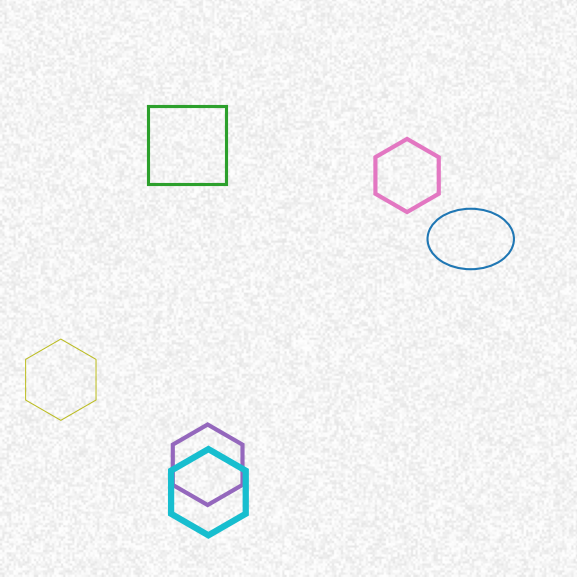[{"shape": "oval", "thickness": 1, "radius": 0.37, "center": [0.815, 0.585]}, {"shape": "square", "thickness": 1.5, "radius": 0.34, "center": [0.324, 0.748]}, {"shape": "hexagon", "thickness": 2, "radius": 0.35, "center": [0.36, 0.194]}, {"shape": "hexagon", "thickness": 2, "radius": 0.32, "center": [0.705, 0.695]}, {"shape": "hexagon", "thickness": 0.5, "radius": 0.35, "center": [0.105, 0.342]}, {"shape": "hexagon", "thickness": 3, "radius": 0.37, "center": [0.361, 0.147]}]